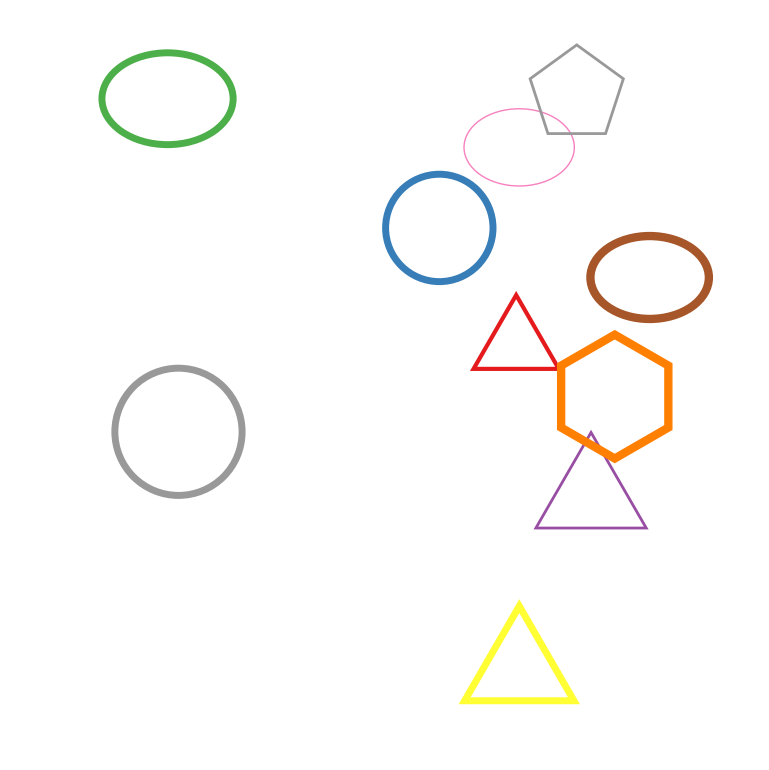[{"shape": "triangle", "thickness": 1.5, "radius": 0.32, "center": [0.67, 0.553]}, {"shape": "circle", "thickness": 2.5, "radius": 0.35, "center": [0.571, 0.704]}, {"shape": "oval", "thickness": 2.5, "radius": 0.43, "center": [0.218, 0.872]}, {"shape": "triangle", "thickness": 1, "radius": 0.41, "center": [0.768, 0.356]}, {"shape": "hexagon", "thickness": 3, "radius": 0.4, "center": [0.798, 0.485]}, {"shape": "triangle", "thickness": 2.5, "radius": 0.41, "center": [0.674, 0.131]}, {"shape": "oval", "thickness": 3, "radius": 0.38, "center": [0.844, 0.64]}, {"shape": "oval", "thickness": 0.5, "radius": 0.36, "center": [0.674, 0.809]}, {"shape": "pentagon", "thickness": 1, "radius": 0.32, "center": [0.749, 0.878]}, {"shape": "circle", "thickness": 2.5, "radius": 0.41, "center": [0.232, 0.439]}]